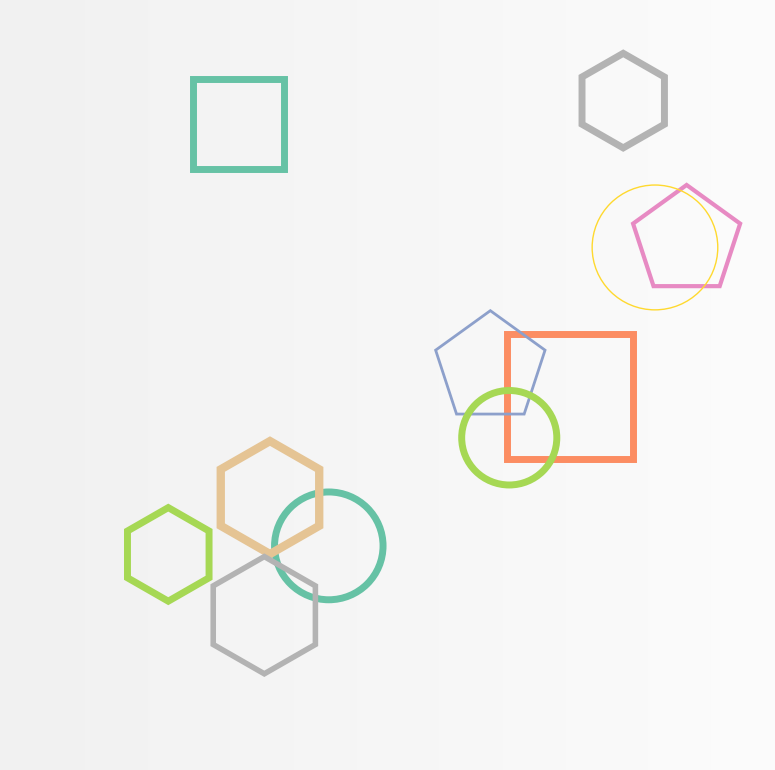[{"shape": "square", "thickness": 2.5, "radius": 0.29, "center": [0.308, 0.839]}, {"shape": "circle", "thickness": 2.5, "radius": 0.35, "center": [0.424, 0.291]}, {"shape": "square", "thickness": 2.5, "radius": 0.41, "center": [0.735, 0.485]}, {"shape": "pentagon", "thickness": 1, "radius": 0.37, "center": [0.633, 0.522]}, {"shape": "pentagon", "thickness": 1.5, "radius": 0.36, "center": [0.886, 0.687]}, {"shape": "hexagon", "thickness": 2.5, "radius": 0.3, "center": [0.217, 0.28]}, {"shape": "circle", "thickness": 2.5, "radius": 0.31, "center": [0.657, 0.432]}, {"shape": "circle", "thickness": 0.5, "radius": 0.41, "center": [0.845, 0.679]}, {"shape": "hexagon", "thickness": 3, "radius": 0.37, "center": [0.348, 0.354]}, {"shape": "hexagon", "thickness": 2.5, "radius": 0.31, "center": [0.804, 0.869]}, {"shape": "hexagon", "thickness": 2, "radius": 0.38, "center": [0.341, 0.201]}]